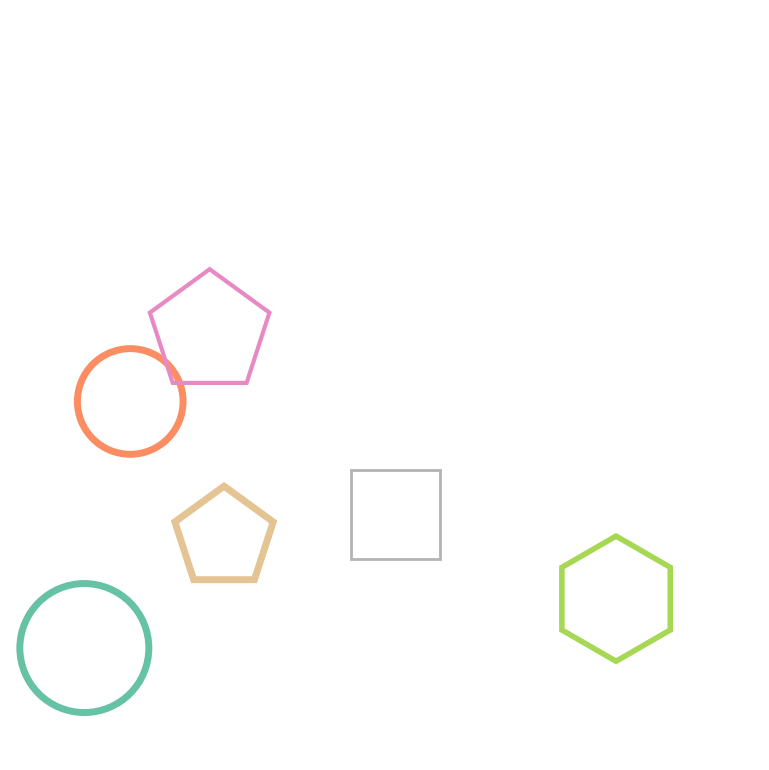[{"shape": "circle", "thickness": 2.5, "radius": 0.42, "center": [0.11, 0.158]}, {"shape": "circle", "thickness": 2.5, "radius": 0.34, "center": [0.169, 0.479]}, {"shape": "pentagon", "thickness": 1.5, "radius": 0.41, "center": [0.272, 0.569]}, {"shape": "hexagon", "thickness": 2, "radius": 0.41, "center": [0.8, 0.223]}, {"shape": "pentagon", "thickness": 2.5, "radius": 0.34, "center": [0.291, 0.301]}, {"shape": "square", "thickness": 1, "radius": 0.29, "center": [0.514, 0.331]}]